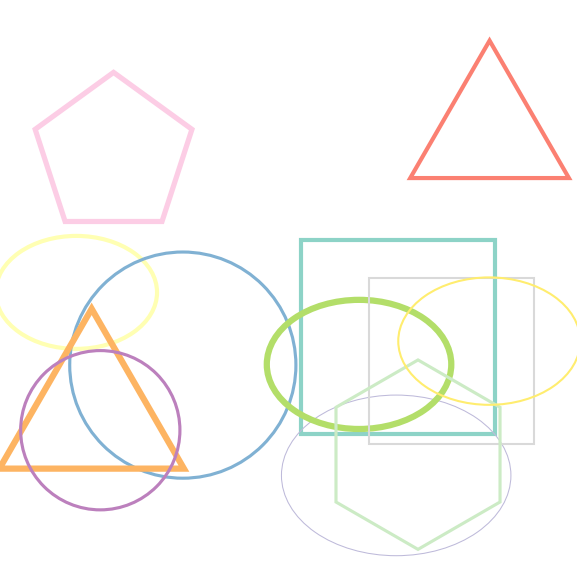[{"shape": "square", "thickness": 2, "radius": 0.84, "center": [0.689, 0.416]}, {"shape": "oval", "thickness": 2, "radius": 0.7, "center": [0.132, 0.493]}, {"shape": "oval", "thickness": 0.5, "radius": 0.99, "center": [0.686, 0.176]}, {"shape": "triangle", "thickness": 2, "radius": 0.79, "center": [0.848, 0.77]}, {"shape": "circle", "thickness": 1.5, "radius": 0.98, "center": [0.317, 0.367]}, {"shape": "triangle", "thickness": 3, "radius": 0.92, "center": [0.159, 0.28]}, {"shape": "oval", "thickness": 3, "radius": 0.8, "center": [0.622, 0.368]}, {"shape": "pentagon", "thickness": 2.5, "radius": 0.71, "center": [0.197, 0.731]}, {"shape": "square", "thickness": 1, "radius": 0.72, "center": [0.782, 0.374]}, {"shape": "circle", "thickness": 1.5, "radius": 0.69, "center": [0.174, 0.254]}, {"shape": "hexagon", "thickness": 1.5, "radius": 0.82, "center": [0.724, 0.212]}, {"shape": "oval", "thickness": 1, "radius": 0.79, "center": [0.847, 0.408]}]